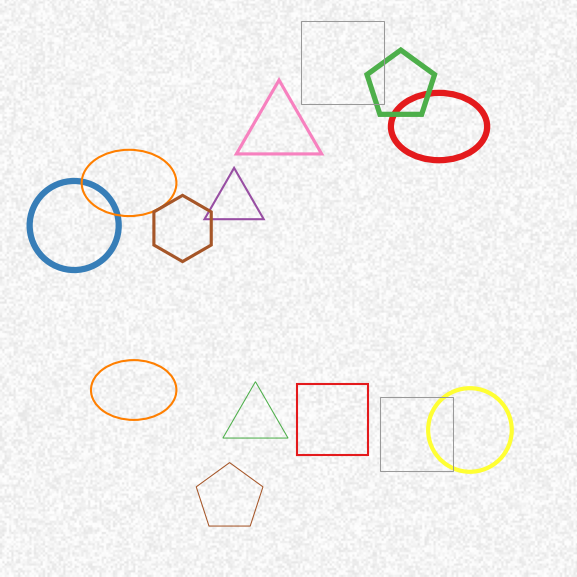[{"shape": "oval", "thickness": 3, "radius": 0.42, "center": [0.76, 0.78]}, {"shape": "square", "thickness": 1, "radius": 0.31, "center": [0.576, 0.273]}, {"shape": "circle", "thickness": 3, "radius": 0.39, "center": [0.128, 0.609]}, {"shape": "triangle", "thickness": 0.5, "radius": 0.33, "center": [0.442, 0.273]}, {"shape": "pentagon", "thickness": 2.5, "radius": 0.31, "center": [0.694, 0.851]}, {"shape": "triangle", "thickness": 1, "radius": 0.3, "center": [0.405, 0.649]}, {"shape": "oval", "thickness": 1, "radius": 0.41, "center": [0.223, 0.682]}, {"shape": "oval", "thickness": 1, "radius": 0.37, "center": [0.232, 0.324]}, {"shape": "circle", "thickness": 2, "radius": 0.36, "center": [0.814, 0.255]}, {"shape": "hexagon", "thickness": 1.5, "radius": 0.29, "center": [0.316, 0.604]}, {"shape": "pentagon", "thickness": 0.5, "radius": 0.3, "center": [0.398, 0.137]}, {"shape": "triangle", "thickness": 1.5, "radius": 0.43, "center": [0.483, 0.775]}, {"shape": "square", "thickness": 0.5, "radius": 0.36, "center": [0.593, 0.891]}, {"shape": "square", "thickness": 0.5, "radius": 0.32, "center": [0.721, 0.248]}]